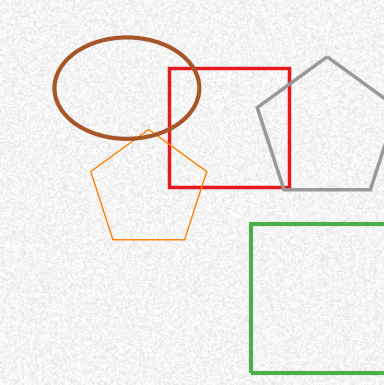[{"shape": "square", "thickness": 2.5, "radius": 0.78, "center": [0.595, 0.669]}, {"shape": "square", "thickness": 3, "radius": 0.97, "center": [0.845, 0.226]}, {"shape": "pentagon", "thickness": 1, "radius": 0.79, "center": [0.386, 0.505]}, {"shape": "oval", "thickness": 3, "radius": 0.94, "center": [0.33, 0.771]}, {"shape": "pentagon", "thickness": 2.5, "radius": 0.95, "center": [0.85, 0.662]}]